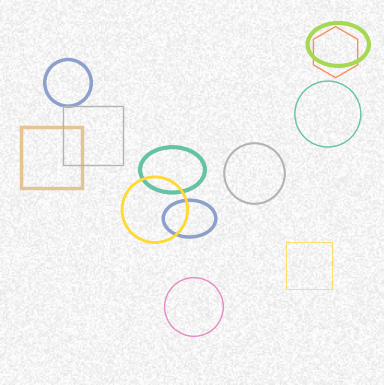[{"shape": "circle", "thickness": 1, "radius": 0.43, "center": [0.852, 0.704]}, {"shape": "oval", "thickness": 3, "radius": 0.42, "center": [0.448, 0.559]}, {"shape": "hexagon", "thickness": 1, "radius": 0.33, "center": [0.872, 0.865]}, {"shape": "circle", "thickness": 2.5, "radius": 0.3, "center": [0.177, 0.785]}, {"shape": "oval", "thickness": 2.5, "radius": 0.34, "center": [0.492, 0.432]}, {"shape": "circle", "thickness": 1, "radius": 0.38, "center": [0.504, 0.203]}, {"shape": "oval", "thickness": 3, "radius": 0.4, "center": [0.879, 0.885]}, {"shape": "circle", "thickness": 2, "radius": 0.43, "center": [0.402, 0.455]}, {"shape": "square", "thickness": 0.5, "radius": 0.3, "center": [0.803, 0.31]}, {"shape": "square", "thickness": 2.5, "radius": 0.4, "center": [0.134, 0.59]}, {"shape": "circle", "thickness": 1.5, "radius": 0.39, "center": [0.661, 0.549]}, {"shape": "square", "thickness": 1, "radius": 0.39, "center": [0.241, 0.648]}]